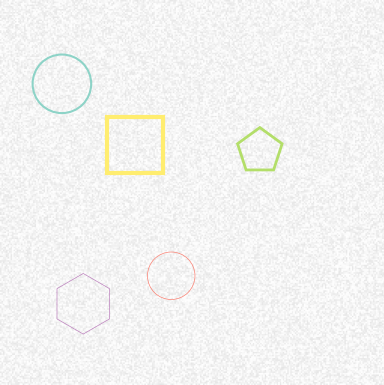[{"shape": "circle", "thickness": 1.5, "radius": 0.38, "center": [0.161, 0.782]}, {"shape": "circle", "thickness": 0.5, "radius": 0.31, "center": [0.445, 0.284]}, {"shape": "pentagon", "thickness": 2, "radius": 0.3, "center": [0.675, 0.608]}, {"shape": "hexagon", "thickness": 0.5, "radius": 0.39, "center": [0.216, 0.211]}, {"shape": "square", "thickness": 3, "radius": 0.36, "center": [0.351, 0.624]}]